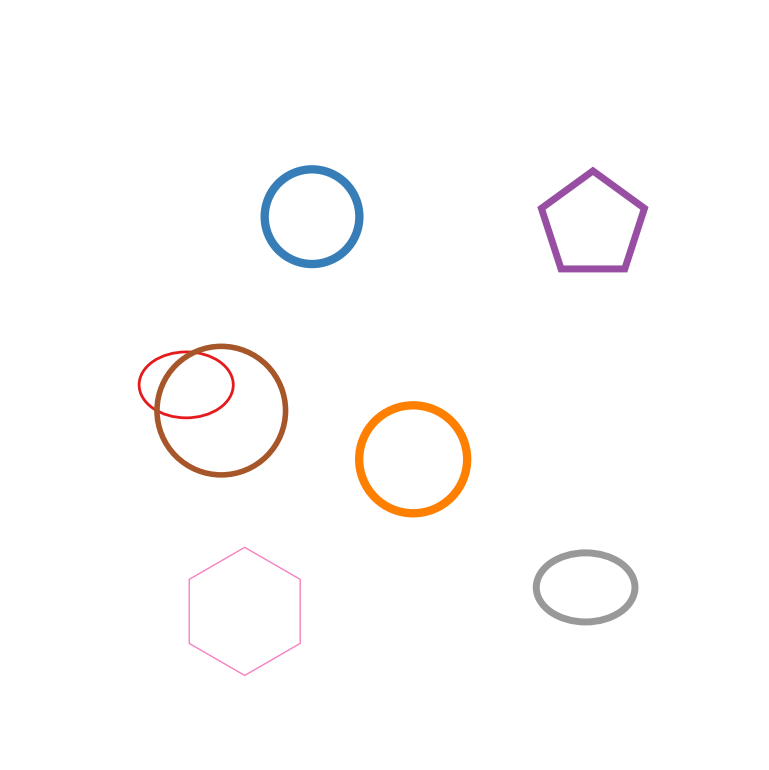[{"shape": "oval", "thickness": 1, "radius": 0.31, "center": [0.242, 0.5]}, {"shape": "circle", "thickness": 3, "radius": 0.31, "center": [0.405, 0.719]}, {"shape": "pentagon", "thickness": 2.5, "radius": 0.35, "center": [0.77, 0.708]}, {"shape": "circle", "thickness": 3, "radius": 0.35, "center": [0.537, 0.404]}, {"shape": "circle", "thickness": 2, "radius": 0.42, "center": [0.287, 0.467]}, {"shape": "hexagon", "thickness": 0.5, "radius": 0.42, "center": [0.318, 0.206]}, {"shape": "oval", "thickness": 2.5, "radius": 0.32, "center": [0.761, 0.237]}]